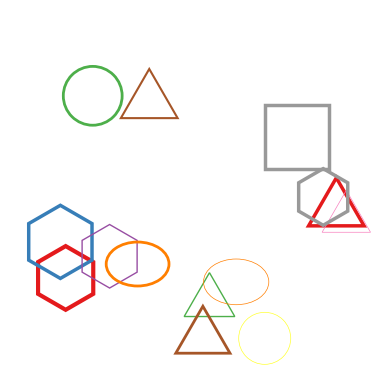[{"shape": "hexagon", "thickness": 3, "radius": 0.41, "center": [0.171, 0.278]}, {"shape": "triangle", "thickness": 2.5, "radius": 0.42, "center": [0.874, 0.455]}, {"shape": "hexagon", "thickness": 2.5, "radius": 0.47, "center": [0.157, 0.372]}, {"shape": "circle", "thickness": 2, "radius": 0.38, "center": [0.241, 0.751]}, {"shape": "triangle", "thickness": 1, "radius": 0.38, "center": [0.544, 0.216]}, {"shape": "hexagon", "thickness": 1, "radius": 0.41, "center": [0.285, 0.334]}, {"shape": "oval", "thickness": 2, "radius": 0.41, "center": [0.357, 0.314]}, {"shape": "oval", "thickness": 0.5, "radius": 0.42, "center": [0.613, 0.268]}, {"shape": "circle", "thickness": 0.5, "radius": 0.34, "center": [0.688, 0.121]}, {"shape": "triangle", "thickness": 2, "radius": 0.41, "center": [0.527, 0.123]}, {"shape": "triangle", "thickness": 1.5, "radius": 0.43, "center": [0.388, 0.736]}, {"shape": "triangle", "thickness": 0.5, "radius": 0.36, "center": [0.9, 0.433]}, {"shape": "square", "thickness": 2.5, "radius": 0.41, "center": [0.771, 0.644]}, {"shape": "hexagon", "thickness": 2.5, "radius": 0.37, "center": [0.839, 0.488]}]